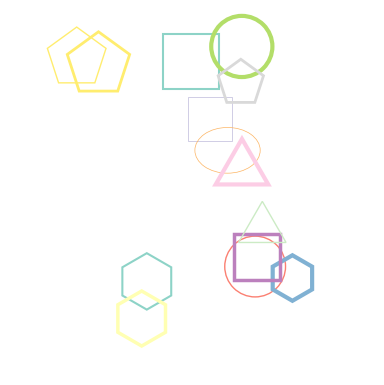[{"shape": "square", "thickness": 1.5, "radius": 0.36, "center": [0.496, 0.84]}, {"shape": "hexagon", "thickness": 1.5, "radius": 0.37, "center": [0.381, 0.269]}, {"shape": "hexagon", "thickness": 2.5, "radius": 0.36, "center": [0.368, 0.173]}, {"shape": "square", "thickness": 0.5, "radius": 0.29, "center": [0.546, 0.691]}, {"shape": "circle", "thickness": 1, "radius": 0.39, "center": [0.663, 0.308]}, {"shape": "hexagon", "thickness": 3, "radius": 0.3, "center": [0.76, 0.278]}, {"shape": "oval", "thickness": 0.5, "radius": 0.42, "center": [0.591, 0.61]}, {"shape": "circle", "thickness": 3, "radius": 0.4, "center": [0.628, 0.879]}, {"shape": "triangle", "thickness": 3, "radius": 0.39, "center": [0.628, 0.56]}, {"shape": "pentagon", "thickness": 2, "radius": 0.31, "center": [0.625, 0.784]}, {"shape": "square", "thickness": 2.5, "radius": 0.3, "center": [0.668, 0.332]}, {"shape": "triangle", "thickness": 1, "radius": 0.36, "center": [0.681, 0.406]}, {"shape": "pentagon", "thickness": 1, "radius": 0.4, "center": [0.199, 0.85]}, {"shape": "pentagon", "thickness": 2, "radius": 0.43, "center": [0.256, 0.832]}]